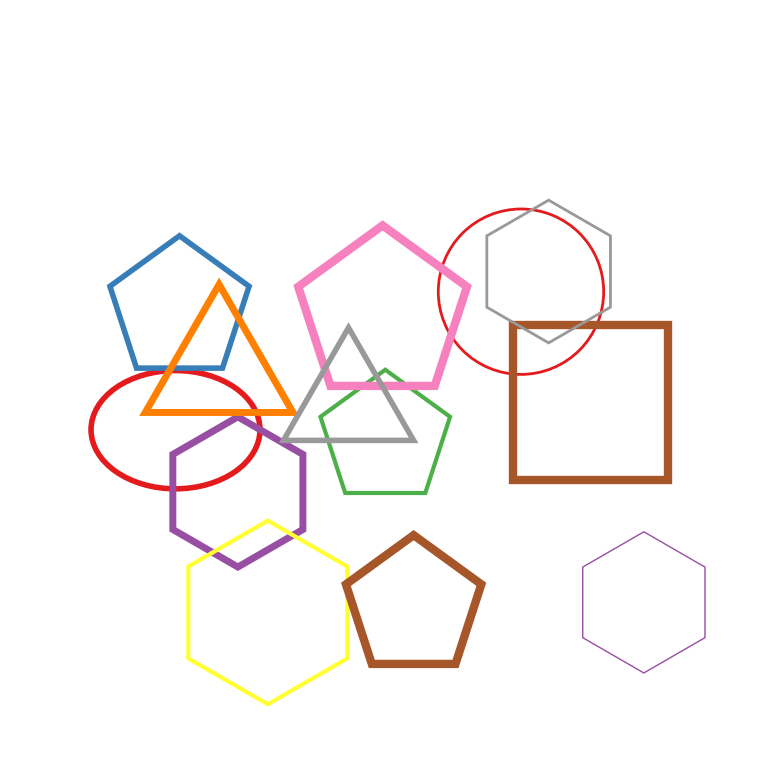[{"shape": "oval", "thickness": 2, "radius": 0.55, "center": [0.228, 0.442]}, {"shape": "circle", "thickness": 1, "radius": 0.54, "center": [0.677, 0.621]}, {"shape": "pentagon", "thickness": 2, "radius": 0.47, "center": [0.233, 0.599]}, {"shape": "pentagon", "thickness": 1.5, "radius": 0.44, "center": [0.5, 0.431]}, {"shape": "hexagon", "thickness": 2.5, "radius": 0.49, "center": [0.309, 0.361]}, {"shape": "hexagon", "thickness": 0.5, "radius": 0.46, "center": [0.836, 0.218]}, {"shape": "triangle", "thickness": 2.5, "radius": 0.55, "center": [0.285, 0.52]}, {"shape": "hexagon", "thickness": 1.5, "radius": 0.6, "center": [0.348, 0.205]}, {"shape": "pentagon", "thickness": 3, "radius": 0.46, "center": [0.537, 0.213]}, {"shape": "square", "thickness": 3, "radius": 0.5, "center": [0.767, 0.478]}, {"shape": "pentagon", "thickness": 3, "radius": 0.58, "center": [0.497, 0.592]}, {"shape": "hexagon", "thickness": 1, "radius": 0.46, "center": [0.713, 0.647]}, {"shape": "triangle", "thickness": 2, "radius": 0.49, "center": [0.453, 0.477]}]